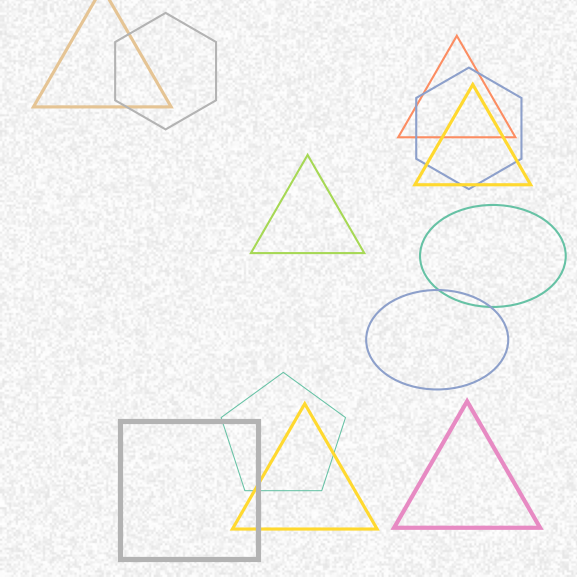[{"shape": "oval", "thickness": 1, "radius": 0.63, "center": [0.853, 0.556]}, {"shape": "pentagon", "thickness": 0.5, "radius": 0.57, "center": [0.491, 0.241]}, {"shape": "triangle", "thickness": 1, "radius": 0.59, "center": [0.791, 0.82]}, {"shape": "hexagon", "thickness": 1, "radius": 0.53, "center": [0.812, 0.777]}, {"shape": "oval", "thickness": 1, "radius": 0.61, "center": [0.757, 0.411]}, {"shape": "triangle", "thickness": 2, "radius": 0.73, "center": [0.809, 0.158]}, {"shape": "triangle", "thickness": 1, "radius": 0.57, "center": [0.533, 0.618]}, {"shape": "triangle", "thickness": 1.5, "radius": 0.72, "center": [0.528, 0.155]}, {"shape": "triangle", "thickness": 1.5, "radius": 0.58, "center": [0.819, 0.737]}, {"shape": "triangle", "thickness": 1.5, "radius": 0.69, "center": [0.177, 0.883]}, {"shape": "square", "thickness": 2.5, "radius": 0.6, "center": [0.327, 0.15]}, {"shape": "hexagon", "thickness": 1, "radius": 0.5, "center": [0.287, 0.876]}]